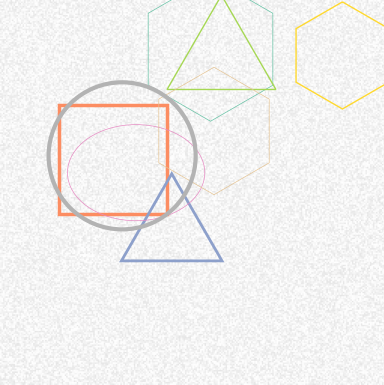[{"shape": "hexagon", "thickness": 0.5, "radius": 0.93, "center": [0.547, 0.872]}, {"shape": "square", "thickness": 2.5, "radius": 0.71, "center": [0.293, 0.586]}, {"shape": "triangle", "thickness": 2, "radius": 0.75, "center": [0.446, 0.398]}, {"shape": "oval", "thickness": 0.5, "radius": 0.89, "center": [0.354, 0.552]}, {"shape": "triangle", "thickness": 1, "radius": 0.82, "center": [0.575, 0.849]}, {"shape": "hexagon", "thickness": 1, "radius": 0.7, "center": [0.889, 0.856]}, {"shape": "hexagon", "thickness": 0.5, "radius": 0.83, "center": [0.556, 0.66]}, {"shape": "circle", "thickness": 3, "radius": 0.96, "center": [0.317, 0.595]}]